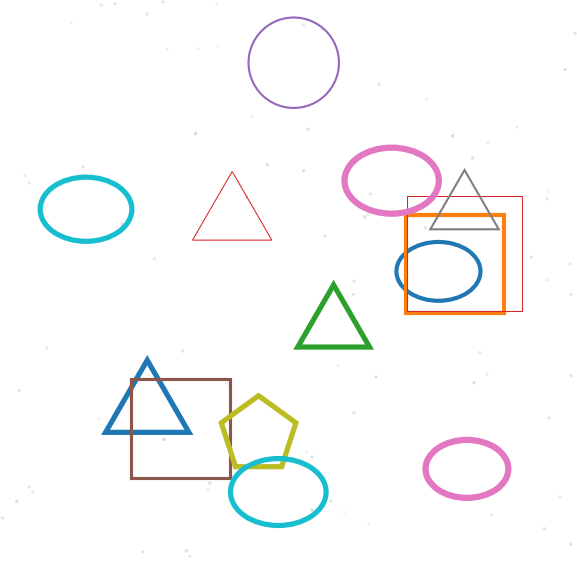[{"shape": "triangle", "thickness": 2.5, "radius": 0.42, "center": [0.255, 0.292]}, {"shape": "oval", "thickness": 2, "radius": 0.36, "center": [0.759, 0.529]}, {"shape": "square", "thickness": 2, "radius": 0.43, "center": [0.788, 0.542]}, {"shape": "triangle", "thickness": 2.5, "radius": 0.36, "center": [0.578, 0.434]}, {"shape": "square", "thickness": 0.5, "radius": 0.5, "center": [0.805, 0.56]}, {"shape": "triangle", "thickness": 0.5, "radius": 0.4, "center": [0.402, 0.623]}, {"shape": "circle", "thickness": 1, "radius": 0.39, "center": [0.509, 0.891]}, {"shape": "square", "thickness": 1.5, "radius": 0.43, "center": [0.313, 0.256]}, {"shape": "oval", "thickness": 3, "radius": 0.41, "center": [0.678, 0.686]}, {"shape": "oval", "thickness": 3, "radius": 0.36, "center": [0.809, 0.187]}, {"shape": "triangle", "thickness": 1, "radius": 0.34, "center": [0.804, 0.636]}, {"shape": "pentagon", "thickness": 2.5, "radius": 0.34, "center": [0.448, 0.246]}, {"shape": "oval", "thickness": 2.5, "radius": 0.41, "center": [0.482, 0.147]}, {"shape": "oval", "thickness": 2.5, "radius": 0.4, "center": [0.149, 0.637]}]